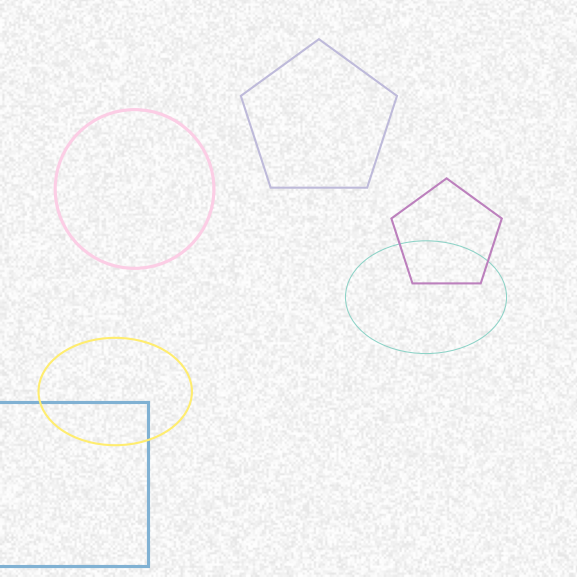[{"shape": "oval", "thickness": 0.5, "radius": 0.7, "center": [0.738, 0.485]}, {"shape": "pentagon", "thickness": 1, "radius": 0.71, "center": [0.552, 0.789]}, {"shape": "square", "thickness": 1.5, "radius": 0.71, "center": [0.113, 0.161]}, {"shape": "circle", "thickness": 1.5, "radius": 0.69, "center": [0.233, 0.672]}, {"shape": "pentagon", "thickness": 1, "radius": 0.5, "center": [0.773, 0.59]}, {"shape": "oval", "thickness": 1, "radius": 0.66, "center": [0.2, 0.321]}]